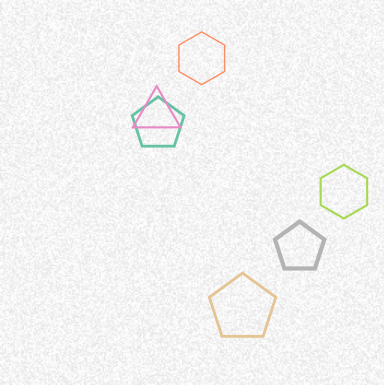[{"shape": "pentagon", "thickness": 2, "radius": 0.35, "center": [0.411, 0.678]}, {"shape": "hexagon", "thickness": 1, "radius": 0.34, "center": [0.524, 0.849]}, {"shape": "triangle", "thickness": 1.5, "radius": 0.36, "center": [0.407, 0.705]}, {"shape": "hexagon", "thickness": 1.5, "radius": 0.35, "center": [0.893, 0.502]}, {"shape": "pentagon", "thickness": 2, "radius": 0.45, "center": [0.63, 0.2]}, {"shape": "pentagon", "thickness": 3, "radius": 0.34, "center": [0.778, 0.357]}]